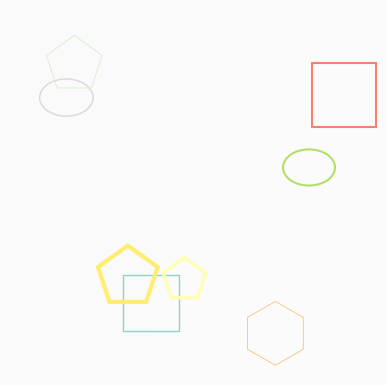[{"shape": "square", "thickness": 1, "radius": 0.37, "center": [0.39, 0.212]}, {"shape": "pentagon", "thickness": 2.5, "radius": 0.29, "center": [0.476, 0.273]}, {"shape": "square", "thickness": 1.5, "radius": 0.41, "center": [0.887, 0.753]}, {"shape": "hexagon", "thickness": 0.5, "radius": 0.41, "center": [0.711, 0.134]}, {"shape": "oval", "thickness": 1.5, "radius": 0.34, "center": [0.797, 0.565]}, {"shape": "oval", "thickness": 1, "radius": 0.35, "center": [0.171, 0.747]}, {"shape": "pentagon", "thickness": 0.5, "radius": 0.38, "center": [0.192, 0.833]}, {"shape": "pentagon", "thickness": 3, "radius": 0.4, "center": [0.33, 0.281]}]